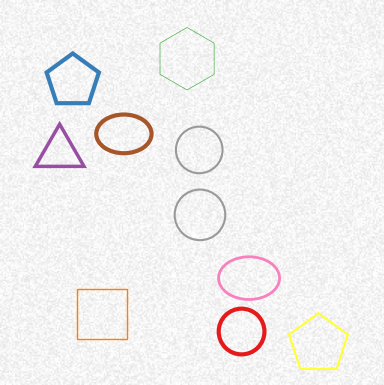[{"shape": "circle", "thickness": 3, "radius": 0.3, "center": [0.627, 0.139]}, {"shape": "pentagon", "thickness": 3, "radius": 0.36, "center": [0.189, 0.79]}, {"shape": "hexagon", "thickness": 0.5, "radius": 0.41, "center": [0.486, 0.847]}, {"shape": "triangle", "thickness": 2.5, "radius": 0.37, "center": [0.155, 0.604]}, {"shape": "square", "thickness": 1, "radius": 0.32, "center": [0.265, 0.184]}, {"shape": "pentagon", "thickness": 1.5, "radius": 0.4, "center": [0.827, 0.106]}, {"shape": "oval", "thickness": 3, "radius": 0.36, "center": [0.322, 0.652]}, {"shape": "oval", "thickness": 2, "radius": 0.4, "center": [0.647, 0.278]}, {"shape": "circle", "thickness": 1.5, "radius": 0.33, "center": [0.519, 0.442]}, {"shape": "circle", "thickness": 1.5, "radius": 0.3, "center": [0.517, 0.611]}]